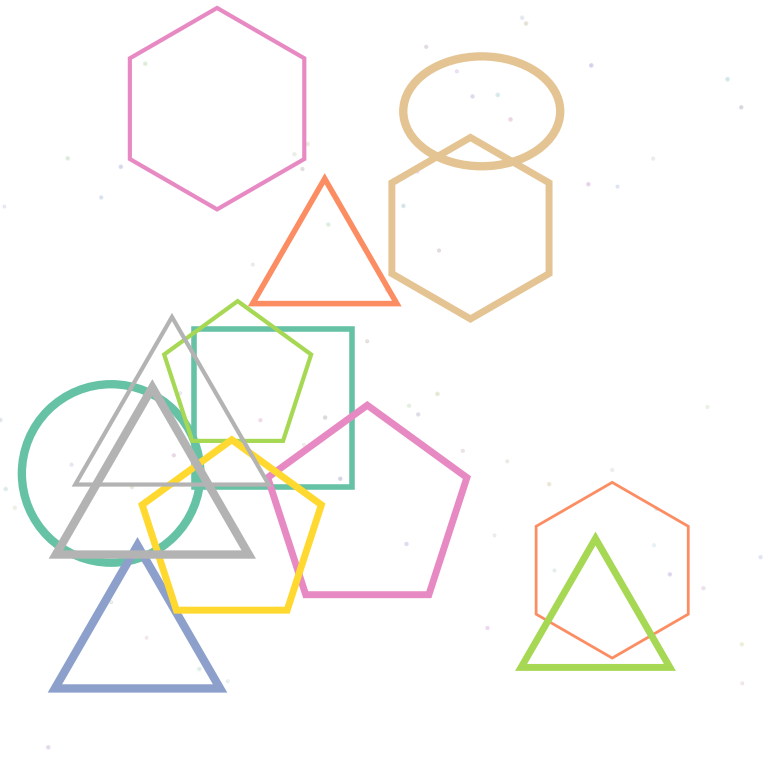[{"shape": "circle", "thickness": 3, "radius": 0.58, "center": [0.144, 0.385]}, {"shape": "square", "thickness": 2, "radius": 0.51, "center": [0.355, 0.47]}, {"shape": "hexagon", "thickness": 1, "radius": 0.57, "center": [0.795, 0.259]}, {"shape": "triangle", "thickness": 2, "radius": 0.54, "center": [0.422, 0.66]}, {"shape": "triangle", "thickness": 3, "radius": 0.62, "center": [0.179, 0.168]}, {"shape": "hexagon", "thickness": 1.5, "radius": 0.65, "center": [0.282, 0.859]}, {"shape": "pentagon", "thickness": 2.5, "radius": 0.68, "center": [0.477, 0.338]}, {"shape": "pentagon", "thickness": 1.5, "radius": 0.5, "center": [0.309, 0.509]}, {"shape": "triangle", "thickness": 2.5, "radius": 0.56, "center": [0.773, 0.189]}, {"shape": "pentagon", "thickness": 2.5, "radius": 0.61, "center": [0.301, 0.307]}, {"shape": "hexagon", "thickness": 2.5, "radius": 0.59, "center": [0.611, 0.704]}, {"shape": "oval", "thickness": 3, "radius": 0.51, "center": [0.626, 0.855]}, {"shape": "triangle", "thickness": 1.5, "radius": 0.73, "center": [0.223, 0.443]}, {"shape": "triangle", "thickness": 3, "radius": 0.72, "center": [0.198, 0.352]}]